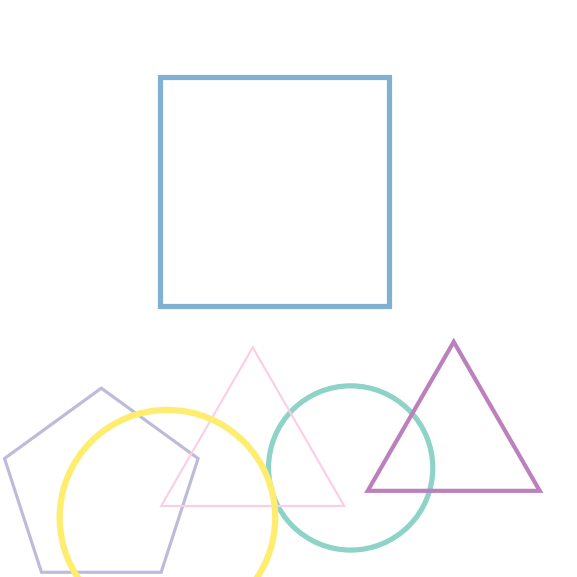[{"shape": "circle", "thickness": 2.5, "radius": 0.71, "center": [0.607, 0.189]}, {"shape": "pentagon", "thickness": 1.5, "radius": 0.88, "center": [0.175, 0.151]}, {"shape": "square", "thickness": 2.5, "radius": 0.99, "center": [0.475, 0.668]}, {"shape": "triangle", "thickness": 1, "radius": 0.91, "center": [0.438, 0.215]}, {"shape": "triangle", "thickness": 2, "radius": 0.86, "center": [0.786, 0.235]}, {"shape": "circle", "thickness": 3, "radius": 0.93, "center": [0.29, 0.103]}]